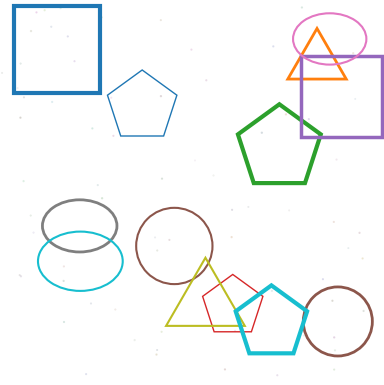[{"shape": "pentagon", "thickness": 1, "radius": 0.47, "center": [0.369, 0.723]}, {"shape": "square", "thickness": 3, "radius": 0.56, "center": [0.149, 0.872]}, {"shape": "triangle", "thickness": 2, "radius": 0.44, "center": [0.823, 0.838]}, {"shape": "pentagon", "thickness": 3, "radius": 0.57, "center": [0.726, 0.616]}, {"shape": "pentagon", "thickness": 1, "radius": 0.41, "center": [0.605, 0.205]}, {"shape": "square", "thickness": 2.5, "radius": 0.52, "center": [0.888, 0.749]}, {"shape": "circle", "thickness": 1.5, "radius": 0.5, "center": [0.453, 0.361]}, {"shape": "circle", "thickness": 2, "radius": 0.45, "center": [0.877, 0.165]}, {"shape": "oval", "thickness": 1.5, "radius": 0.48, "center": [0.856, 0.899]}, {"shape": "oval", "thickness": 2, "radius": 0.48, "center": [0.207, 0.413]}, {"shape": "triangle", "thickness": 1.5, "radius": 0.59, "center": [0.534, 0.213]}, {"shape": "oval", "thickness": 1.5, "radius": 0.55, "center": [0.209, 0.321]}, {"shape": "pentagon", "thickness": 3, "radius": 0.49, "center": [0.705, 0.161]}]